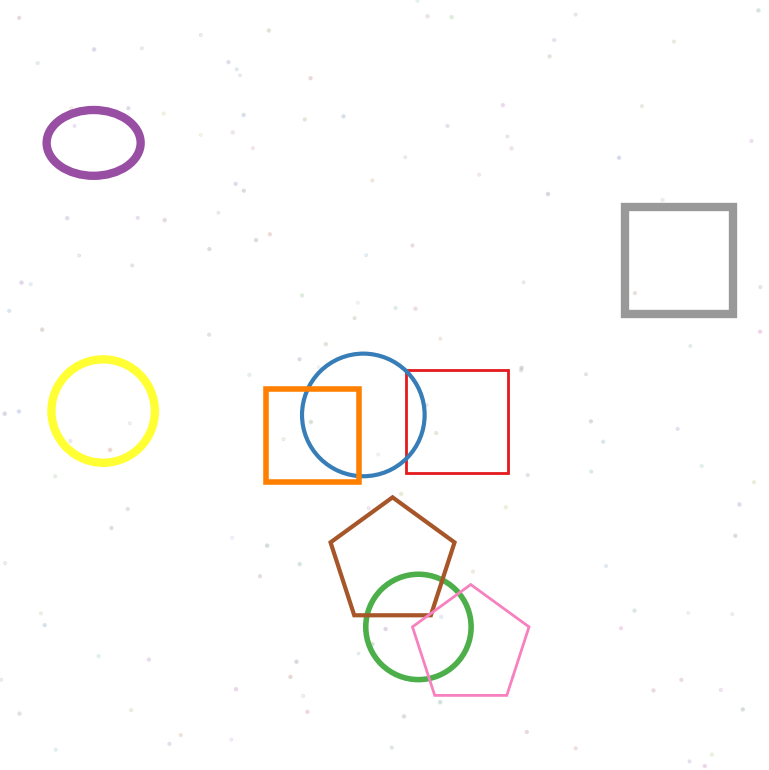[{"shape": "square", "thickness": 1, "radius": 0.33, "center": [0.593, 0.453]}, {"shape": "circle", "thickness": 1.5, "radius": 0.4, "center": [0.472, 0.461]}, {"shape": "circle", "thickness": 2, "radius": 0.34, "center": [0.543, 0.186]}, {"shape": "oval", "thickness": 3, "radius": 0.31, "center": [0.122, 0.814]}, {"shape": "square", "thickness": 2, "radius": 0.3, "center": [0.406, 0.435]}, {"shape": "circle", "thickness": 3, "radius": 0.34, "center": [0.134, 0.466]}, {"shape": "pentagon", "thickness": 1.5, "radius": 0.42, "center": [0.51, 0.269]}, {"shape": "pentagon", "thickness": 1, "radius": 0.4, "center": [0.611, 0.161]}, {"shape": "square", "thickness": 3, "radius": 0.35, "center": [0.882, 0.662]}]